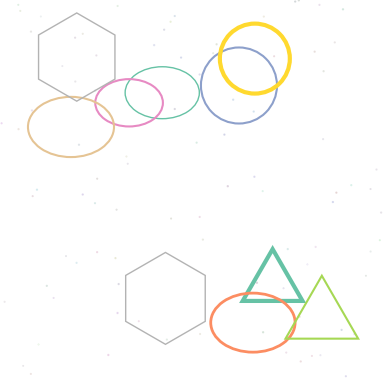[{"shape": "oval", "thickness": 1, "radius": 0.48, "center": [0.421, 0.759]}, {"shape": "triangle", "thickness": 3, "radius": 0.45, "center": [0.708, 0.263]}, {"shape": "oval", "thickness": 2, "radius": 0.55, "center": [0.657, 0.162]}, {"shape": "circle", "thickness": 1.5, "radius": 0.49, "center": [0.621, 0.778]}, {"shape": "oval", "thickness": 1.5, "radius": 0.44, "center": [0.335, 0.733]}, {"shape": "triangle", "thickness": 1.5, "radius": 0.54, "center": [0.836, 0.175]}, {"shape": "circle", "thickness": 3, "radius": 0.45, "center": [0.662, 0.848]}, {"shape": "oval", "thickness": 1.5, "radius": 0.56, "center": [0.184, 0.67]}, {"shape": "hexagon", "thickness": 1, "radius": 0.57, "center": [0.199, 0.852]}, {"shape": "hexagon", "thickness": 1, "radius": 0.6, "center": [0.43, 0.225]}]